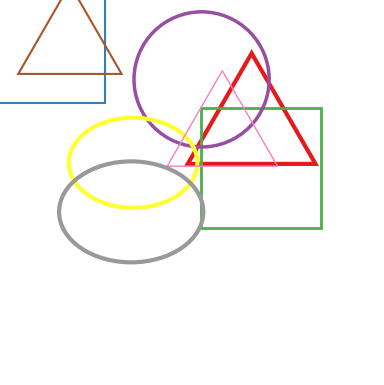[{"shape": "triangle", "thickness": 3, "radius": 0.96, "center": [0.654, 0.67]}, {"shape": "square", "thickness": 1.5, "radius": 0.8, "center": [0.112, 0.893]}, {"shape": "square", "thickness": 2, "radius": 0.78, "center": [0.678, 0.564]}, {"shape": "circle", "thickness": 2.5, "radius": 0.88, "center": [0.524, 0.794]}, {"shape": "oval", "thickness": 3, "radius": 0.84, "center": [0.346, 0.577]}, {"shape": "triangle", "thickness": 1.5, "radius": 0.77, "center": [0.182, 0.885]}, {"shape": "triangle", "thickness": 1, "radius": 0.83, "center": [0.577, 0.651]}, {"shape": "oval", "thickness": 3, "radius": 0.94, "center": [0.341, 0.45]}]